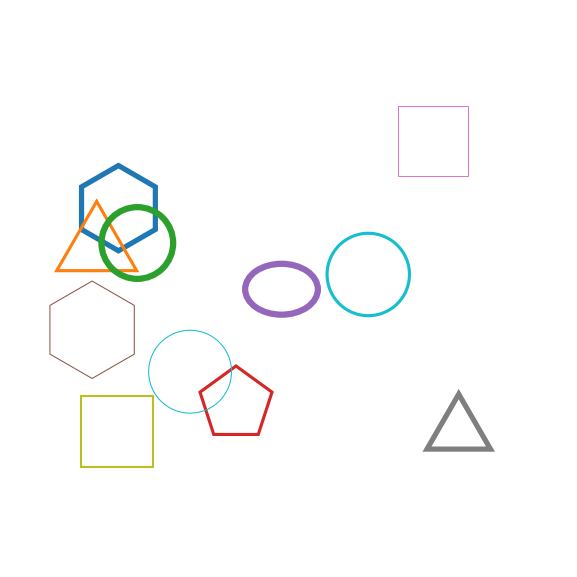[{"shape": "hexagon", "thickness": 2.5, "radius": 0.37, "center": [0.205, 0.639]}, {"shape": "triangle", "thickness": 1.5, "radius": 0.4, "center": [0.167, 0.57]}, {"shape": "circle", "thickness": 3, "radius": 0.31, "center": [0.238, 0.578]}, {"shape": "pentagon", "thickness": 1.5, "radius": 0.33, "center": [0.409, 0.3]}, {"shape": "oval", "thickness": 3, "radius": 0.31, "center": [0.487, 0.498]}, {"shape": "hexagon", "thickness": 0.5, "radius": 0.42, "center": [0.16, 0.428]}, {"shape": "square", "thickness": 0.5, "radius": 0.3, "center": [0.75, 0.755]}, {"shape": "triangle", "thickness": 2.5, "radius": 0.32, "center": [0.794, 0.253]}, {"shape": "square", "thickness": 1, "radius": 0.31, "center": [0.202, 0.252]}, {"shape": "circle", "thickness": 0.5, "radius": 0.36, "center": [0.329, 0.356]}, {"shape": "circle", "thickness": 1.5, "radius": 0.36, "center": [0.638, 0.524]}]